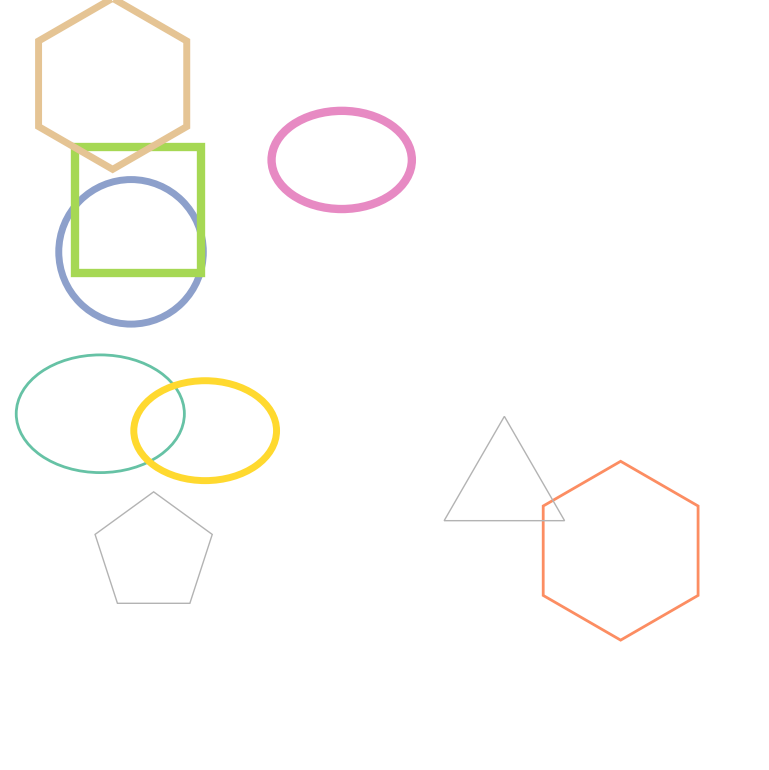[{"shape": "oval", "thickness": 1, "radius": 0.55, "center": [0.13, 0.463]}, {"shape": "hexagon", "thickness": 1, "radius": 0.58, "center": [0.806, 0.285]}, {"shape": "circle", "thickness": 2.5, "radius": 0.47, "center": [0.17, 0.673]}, {"shape": "oval", "thickness": 3, "radius": 0.46, "center": [0.444, 0.792]}, {"shape": "square", "thickness": 3, "radius": 0.41, "center": [0.179, 0.727]}, {"shape": "oval", "thickness": 2.5, "radius": 0.46, "center": [0.266, 0.441]}, {"shape": "hexagon", "thickness": 2.5, "radius": 0.56, "center": [0.146, 0.891]}, {"shape": "pentagon", "thickness": 0.5, "radius": 0.4, "center": [0.2, 0.281]}, {"shape": "triangle", "thickness": 0.5, "radius": 0.45, "center": [0.655, 0.369]}]